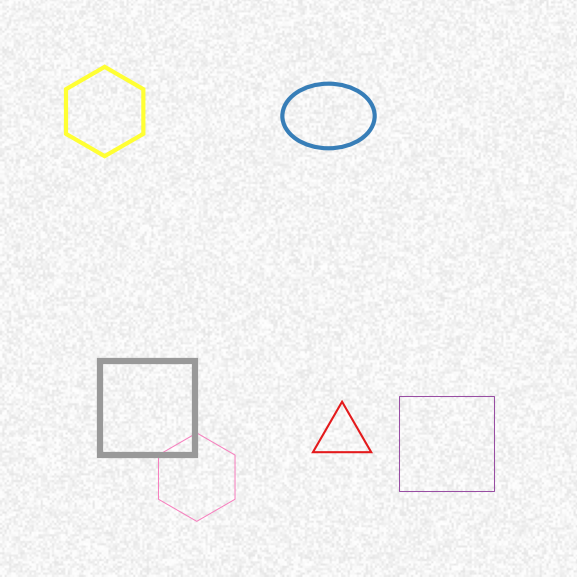[{"shape": "triangle", "thickness": 1, "radius": 0.29, "center": [0.592, 0.245]}, {"shape": "oval", "thickness": 2, "radius": 0.4, "center": [0.569, 0.798]}, {"shape": "square", "thickness": 0.5, "radius": 0.41, "center": [0.773, 0.232]}, {"shape": "hexagon", "thickness": 2, "radius": 0.39, "center": [0.181, 0.806]}, {"shape": "hexagon", "thickness": 0.5, "radius": 0.38, "center": [0.341, 0.173]}, {"shape": "square", "thickness": 3, "radius": 0.41, "center": [0.256, 0.292]}]